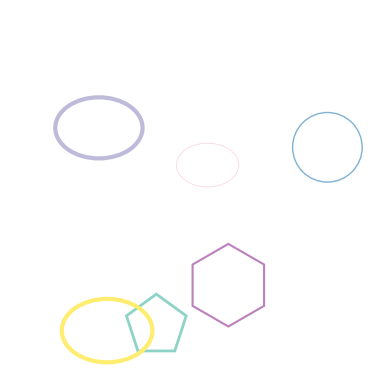[{"shape": "pentagon", "thickness": 2, "radius": 0.41, "center": [0.406, 0.154]}, {"shape": "oval", "thickness": 3, "radius": 0.57, "center": [0.257, 0.668]}, {"shape": "circle", "thickness": 1, "radius": 0.45, "center": [0.85, 0.617]}, {"shape": "oval", "thickness": 0.5, "radius": 0.41, "center": [0.539, 0.571]}, {"shape": "hexagon", "thickness": 1.5, "radius": 0.54, "center": [0.593, 0.259]}, {"shape": "oval", "thickness": 3, "radius": 0.59, "center": [0.278, 0.141]}]